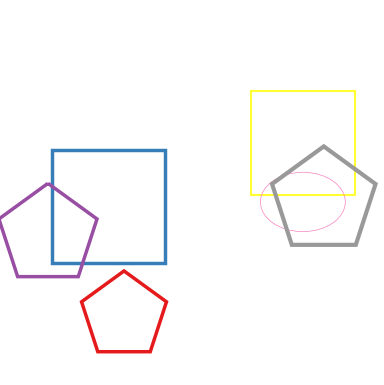[{"shape": "pentagon", "thickness": 2.5, "radius": 0.58, "center": [0.322, 0.18]}, {"shape": "square", "thickness": 2.5, "radius": 0.73, "center": [0.282, 0.463]}, {"shape": "pentagon", "thickness": 2.5, "radius": 0.67, "center": [0.125, 0.39]}, {"shape": "square", "thickness": 1.5, "radius": 0.68, "center": [0.787, 0.628]}, {"shape": "oval", "thickness": 0.5, "radius": 0.55, "center": [0.787, 0.475]}, {"shape": "pentagon", "thickness": 3, "radius": 0.71, "center": [0.841, 0.478]}]